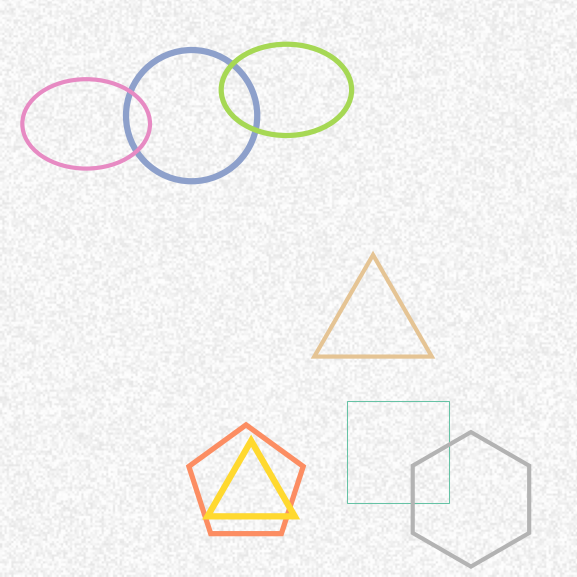[{"shape": "square", "thickness": 0.5, "radius": 0.44, "center": [0.689, 0.216]}, {"shape": "pentagon", "thickness": 2.5, "radius": 0.52, "center": [0.426, 0.159]}, {"shape": "circle", "thickness": 3, "radius": 0.57, "center": [0.332, 0.799]}, {"shape": "oval", "thickness": 2, "radius": 0.55, "center": [0.149, 0.785]}, {"shape": "oval", "thickness": 2.5, "radius": 0.56, "center": [0.496, 0.844]}, {"shape": "triangle", "thickness": 3, "radius": 0.44, "center": [0.435, 0.149]}, {"shape": "triangle", "thickness": 2, "radius": 0.59, "center": [0.646, 0.44]}, {"shape": "hexagon", "thickness": 2, "radius": 0.58, "center": [0.815, 0.135]}]